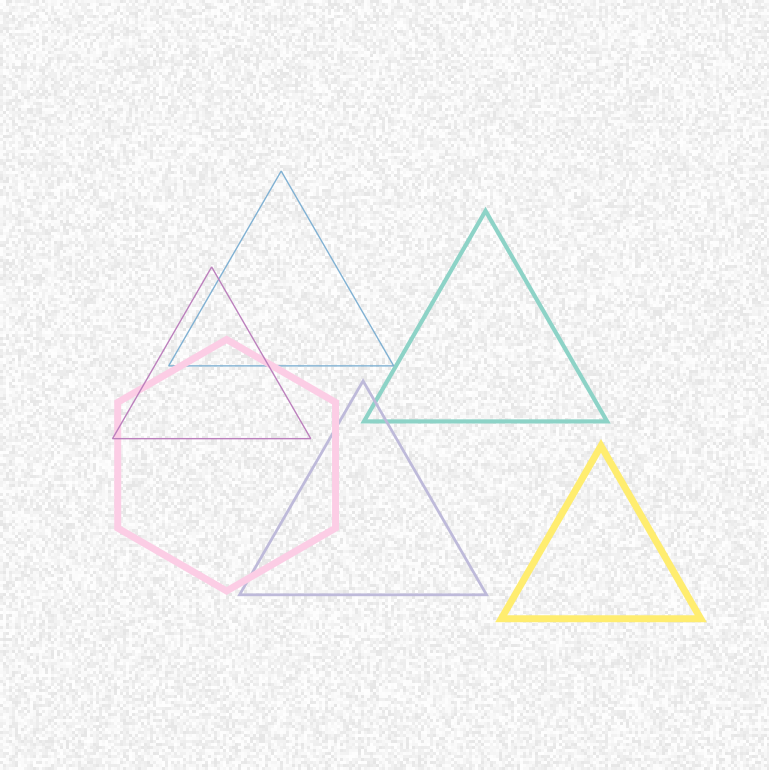[{"shape": "triangle", "thickness": 1.5, "radius": 0.91, "center": [0.631, 0.544]}, {"shape": "triangle", "thickness": 1, "radius": 0.93, "center": [0.472, 0.32]}, {"shape": "triangle", "thickness": 0.5, "radius": 0.84, "center": [0.365, 0.609]}, {"shape": "hexagon", "thickness": 2.5, "radius": 0.82, "center": [0.294, 0.396]}, {"shape": "triangle", "thickness": 0.5, "radius": 0.74, "center": [0.275, 0.505]}, {"shape": "triangle", "thickness": 2.5, "radius": 0.75, "center": [0.781, 0.271]}]